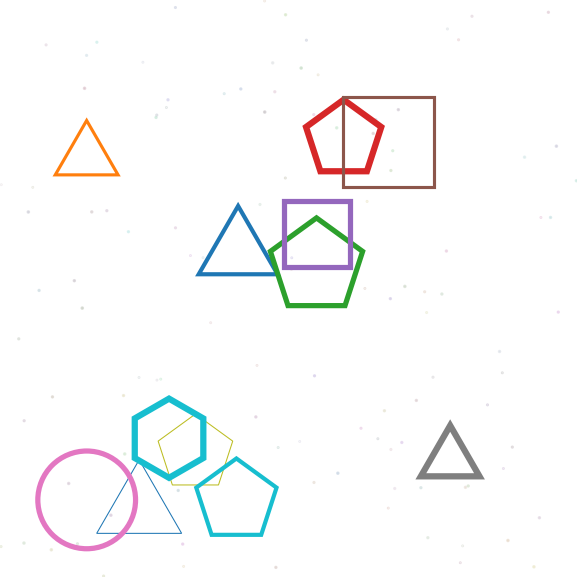[{"shape": "triangle", "thickness": 2, "radius": 0.39, "center": [0.412, 0.564]}, {"shape": "triangle", "thickness": 0.5, "radius": 0.42, "center": [0.241, 0.118]}, {"shape": "triangle", "thickness": 1.5, "radius": 0.31, "center": [0.15, 0.728]}, {"shape": "pentagon", "thickness": 2.5, "radius": 0.42, "center": [0.548, 0.538]}, {"shape": "pentagon", "thickness": 3, "radius": 0.34, "center": [0.595, 0.758]}, {"shape": "square", "thickness": 2.5, "radius": 0.29, "center": [0.549, 0.594]}, {"shape": "square", "thickness": 1.5, "radius": 0.39, "center": [0.673, 0.753]}, {"shape": "circle", "thickness": 2.5, "radius": 0.42, "center": [0.15, 0.134]}, {"shape": "triangle", "thickness": 3, "radius": 0.29, "center": [0.78, 0.204]}, {"shape": "pentagon", "thickness": 0.5, "radius": 0.34, "center": [0.338, 0.214]}, {"shape": "hexagon", "thickness": 3, "radius": 0.34, "center": [0.293, 0.24]}, {"shape": "pentagon", "thickness": 2, "radius": 0.37, "center": [0.409, 0.132]}]